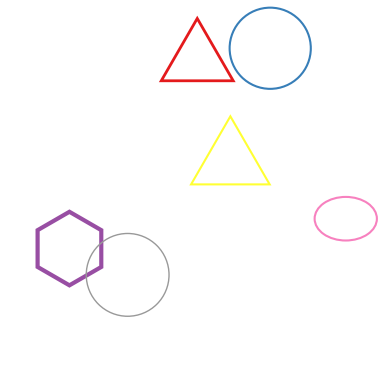[{"shape": "triangle", "thickness": 2, "radius": 0.54, "center": [0.512, 0.844]}, {"shape": "circle", "thickness": 1.5, "radius": 0.53, "center": [0.702, 0.875]}, {"shape": "hexagon", "thickness": 3, "radius": 0.48, "center": [0.18, 0.354]}, {"shape": "triangle", "thickness": 1.5, "radius": 0.59, "center": [0.598, 0.58]}, {"shape": "oval", "thickness": 1.5, "radius": 0.4, "center": [0.898, 0.432]}, {"shape": "circle", "thickness": 1, "radius": 0.54, "center": [0.332, 0.286]}]